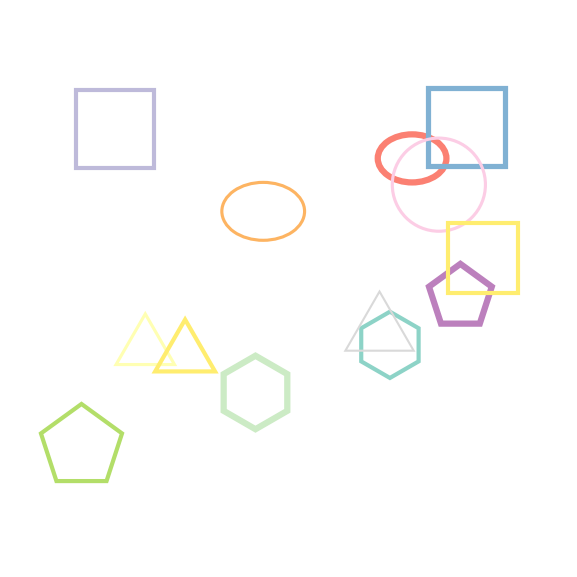[{"shape": "hexagon", "thickness": 2, "radius": 0.29, "center": [0.675, 0.402]}, {"shape": "triangle", "thickness": 1.5, "radius": 0.29, "center": [0.252, 0.397]}, {"shape": "square", "thickness": 2, "radius": 0.34, "center": [0.2, 0.775]}, {"shape": "oval", "thickness": 3, "radius": 0.3, "center": [0.714, 0.725]}, {"shape": "square", "thickness": 2.5, "radius": 0.34, "center": [0.808, 0.779]}, {"shape": "oval", "thickness": 1.5, "radius": 0.36, "center": [0.456, 0.633]}, {"shape": "pentagon", "thickness": 2, "radius": 0.37, "center": [0.141, 0.226]}, {"shape": "circle", "thickness": 1.5, "radius": 0.4, "center": [0.76, 0.679]}, {"shape": "triangle", "thickness": 1, "radius": 0.34, "center": [0.657, 0.426]}, {"shape": "pentagon", "thickness": 3, "radius": 0.29, "center": [0.797, 0.485]}, {"shape": "hexagon", "thickness": 3, "radius": 0.32, "center": [0.442, 0.32]}, {"shape": "square", "thickness": 2, "radius": 0.3, "center": [0.836, 0.552]}, {"shape": "triangle", "thickness": 2, "radius": 0.3, "center": [0.321, 0.386]}]